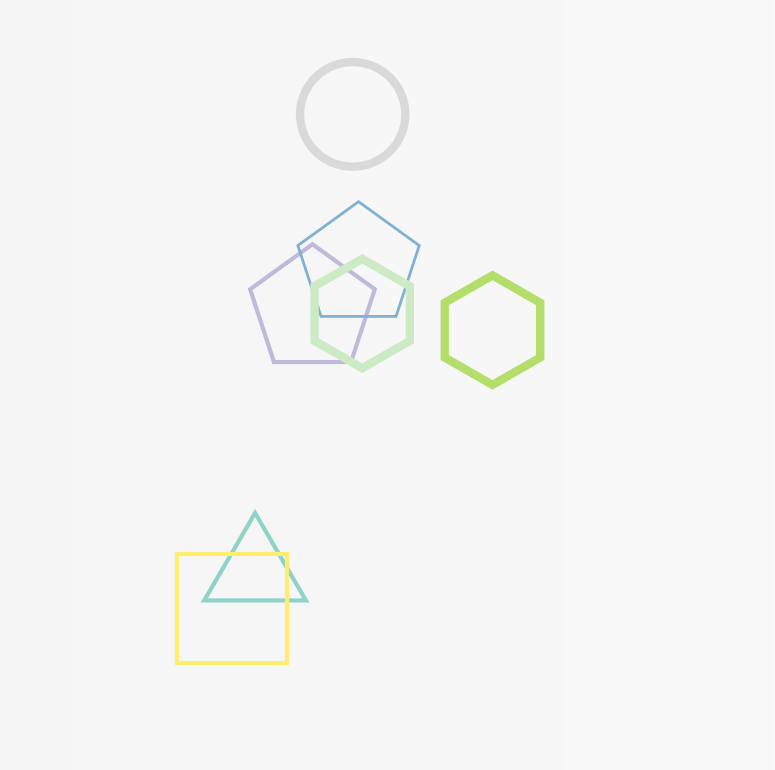[{"shape": "triangle", "thickness": 1.5, "radius": 0.38, "center": [0.329, 0.258]}, {"shape": "pentagon", "thickness": 1.5, "radius": 0.42, "center": [0.403, 0.598]}, {"shape": "pentagon", "thickness": 1, "radius": 0.41, "center": [0.463, 0.656]}, {"shape": "hexagon", "thickness": 3, "radius": 0.36, "center": [0.635, 0.571]}, {"shape": "circle", "thickness": 3, "radius": 0.34, "center": [0.455, 0.851]}, {"shape": "hexagon", "thickness": 3, "radius": 0.35, "center": [0.467, 0.593]}, {"shape": "square", "thickness": 1.5, "radius": 0.35, "center": [0.299, 0.209]}]